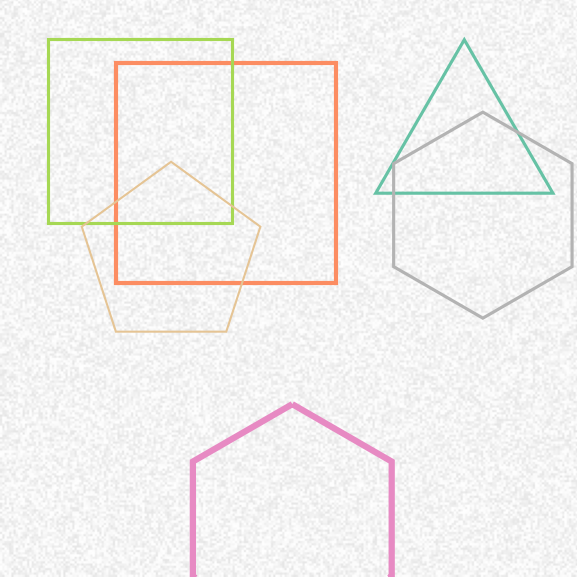[{"shape": "triangle", "thickness": 1.5, "radius": 0.89, "center": [0.804, 0.753]}, {"shape": "square", "thickness": 2, "radius": 0.95, "center": [0.392, 0.699]}, {"shape": "hexagon", "thickness": 3, "radius": 0.99, "center": [0.506, 0.101]}, {"shape": "square", "thickness": 1.5, "radius": 0.8, "center": [0.242, 0.772]}, {"shape": "pentagon", "thickness": 1, "radius": 0.81, "center": [0.296, 0.556]}, {"shape": "hexagon", "thickness": 1.5, "radius": 0.89, "center": [0.836, 0.627]}]